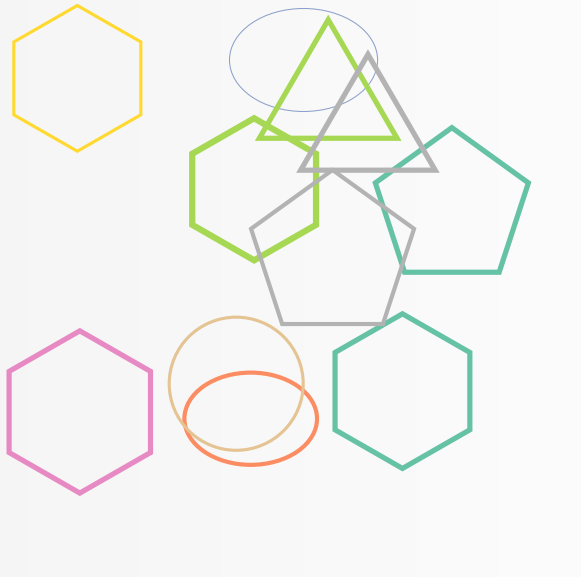[{"shape": "hexagon", "thickness": 2.5, "radius": 0.67, "center": [0.692, 0.322]}, {"shape": "pentagon", "thickness": 2.5, "radius": 0.69, "center": [0.777, 0.64]}, {"shape": "oval", "thickness": 2, "radius": 0.57, "center": [0.431, 0.274]}, {"shape": "oval", "thickness": 0.5, "radius": 0.64, "center": [0.522, 0.895]}, {"shape": "hexagon", "thickness": 2.5, "radius": 0.7, "center": [0.137, 0.286]}, {"shape": "hexagon", "thickness": 3, "radius": 0.62, "center": [0.437, 0.671]}, {"shape": "triangle", "thickness": 2.5, "radius": 0.68, "center": [0.565, 0.828]}, {"shape": "hexagon", "thickness": 1.5, "radius": 0.63, "center": [0.133, 0.863]}, {"shape": "circle", "thickness": 1.5, "radius": 0.58, "center": [0.406, 0.335]}, {"shape": "pentagon", "thickness": 2, "radius": 0.74, "center": [0.572, 0.557]}, {"shape": "triangle", "thickness": 2.5, "radius": 0.67, "center": [0.633, 0.771]}]